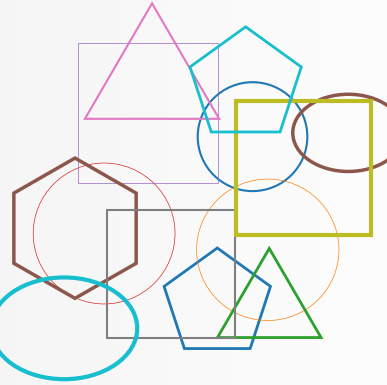[{"shape": "circle", "thickness": 1.5, "radius": 0.71, "center": [0.652, 0.645]}, {"shape": "pentagon", "thickness": 2, "radius": 0.72, "center": [0.561, 0.211]}, {"shape": "circle", "thickness": 0.5, "radius": 0.92, "center": [0.691, 0.351]}, {"shape": "triangle", "thickness": 2, "radius": 0.77, "center": [0.695, 0.2]}, {"shape": "circle", "thickness": 0.5, "radius": 0.91, "center": [0.269, 0.394]}, {"shape": "square", "thickness": 0.5, "radius": 0.91, "center": [0.382, 0.705]}, {"shape": "oval", "thickness": 2.5, "radius": 0.72, "center": [0.899, 0.655]}, {"shape": "hexagon", "thickness": 2.5, "radius": 0.91, "center": [0.194, 0.407]}, {"shape": "triangle", "thickness": 1.5, "radius": 1.0, "center": [0.392, 0.791]}, {"shape": "square", "thickness": 1.5, "radius": 0.83, "center": [0.441, 0.288]}, {"shape": "square", "thickness": 3, "radius": 0.87, "center": [0.784, 0.564]}, {"shape": "oval", "thickness": 3, "radius": 0.94, "center": [0.165, 0.147]}, {"shape": "pentagon", "thickness": 2, "radius": 0.75, "center": [0.634, 0.779]}]